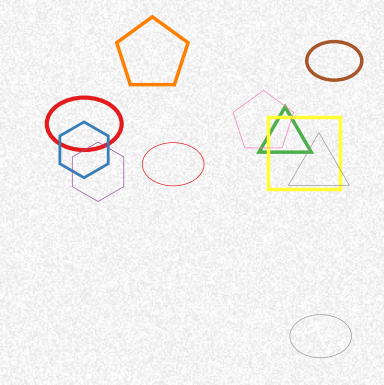[{"shape": "oval", "thickness": 3, "radius": 0.49, "center": [0.219, 0.678]}, {"shape": "oval", "thickness": 0.5, "radius": 0.4, "center": [0.45, 0.573]}, {"shape": "hexagon", "thickness": 2, "radius": 0.36, "center": [0.218, 0.611]}, {"shape": "triangle", "thickness": 2.5, "radius": 0.39, "center": [0.741, 0.644]}, {"shape": "hexagon", "thickness": 0.5, "radius": 0.39, "center": [0.255, 0.554]}, {"shape": "pentagon", "thickness": 2.5, "radius": 0.49, "center": [0.396, 0.859]}, {"shape": "square", "thickness": 2.5, "radius": 0.47, "center": [0.789, 0.602]}, {"shape": "oval", "thickness": 2.5, "radius": 0.36, "center": [0.868, 0.842]}, {"shape": "pentagon", "thickness": 0.5, "radius": 0.41, "center": [0.684, 0.683]}, {"shape": "oval", "thickness": 0.5, "radius": 0.4, "center": [0.833, 0.127]}, {"shape": "triangle", "thickness": 0.5, "radius": 0.46, "center": [0.828, 0.564]}]